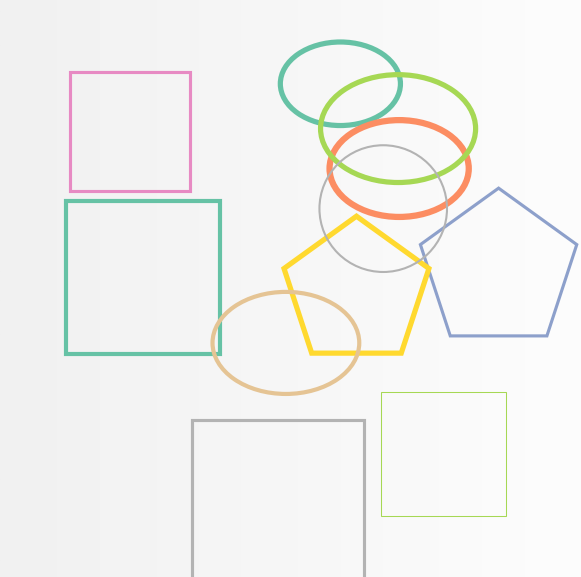[{"shape": "oval", "thickness": 2.5, "radius": 0.52, "center": [0.586, 0.854]}, {"shape": "square", "thickness": 2, "radius": 0.66, "center": [0.245, 0.519]}, {"shape": "oval", "thickness": 3, "radius": 0.6, "center": [0.687, 0.707]}, {"shape": "pentagon", "thickness": 1.5, "radius": 0.71, "center": [0.858, 0.532]}, {"shape": "square", "thickness": 1.5, "radius": 0.52, "center": [0.223, 0.771]}, {"shape": "square", "thickness": 0.5, "radius": 0.54, "center": [0.763, 0.213]}, {"shape": "oval", "thickness": 2.5, "radius": 0.67, "center": [0.685, 0.776]}, {"shape": "pentagon", "thickness": 2.5, "radius": 0.66, "center": [0.613, 0.494]}, {"shape": "oval", "thickness": 2, "radius": 0.63, "center": [0.492, 0.405]}, {"shape": "circle", "thickness": 1, "radius": 0.55, "center": [0.659, 0.638]}, {"shape": "square", "thickness": 1.5, "radius": 0.74, "center": [0.478, 0.124]}]